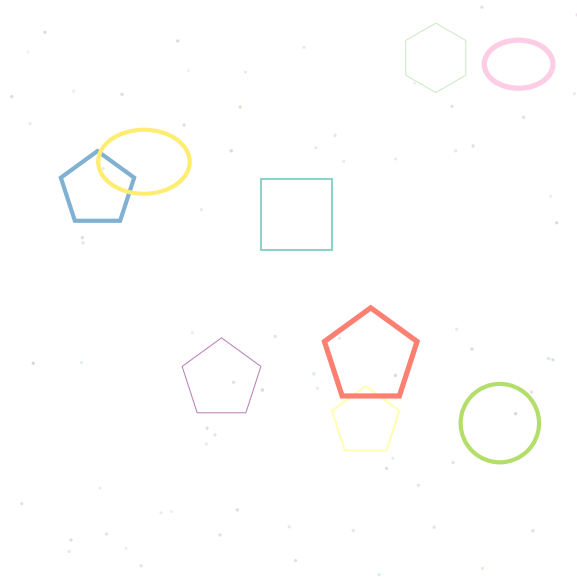[{"shape": "square", "thickness": 1, "radius": 0.3, "center": [0.514, 0.628]}, {"shape": "pentagon", "thickness": 1, "radius": 0.31, "center": [0.633, 0.269]}, {"shape": "pentagon", "thickness": 2.5, "radius": 0.42, "center": [0.642, 0.382]}, {"shape": "pentagon", "thickness": 2, "radius": 0.33, "center": [0.169, 0.671]}, {"shape": "circle", "thickness": 2, "radius": 0.34, "center": [0.866, 0.266]}, {"shape": "oval", "thickness": 2.5, "radius": 0.3, "center": [0.898, 0.888]}, {"shape": "pentagon", "thickness": 0.5, "radius": 0.36, "center": [0.384, 0.342]}, {"shape": "hexagon", "thickness": 0.5, "radius": 0.3, "center": [0.755, 0.899]}, {"shape": "oval", "thickness": 2, "radius": 0.4, "center": [0.249, 0.719]}]